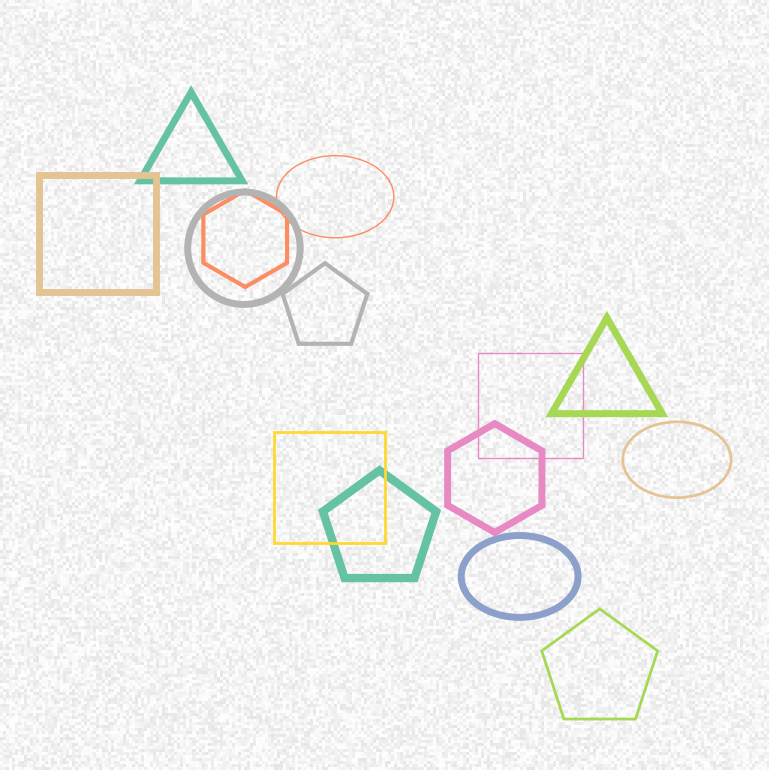[{"shape": "triangle", "thickness": 2.5, "radius": 0.38, "center": [0.248, 0.803]}, {"shape": "pentagon", "thickness": 3, "radius": 0.39, "center": [0.493, 0.312]}, {"shape": "hexagon", "thickness": 1.5, "radius": 0.31, "center": [0.318, 0.69]}, {"shape": "oval", "thickness": 0.5, "radius": 0.38, "center": [0.435, 0.745]}, {"shape": "oval", "thickness": 2.5, "radius": 0.38, "center": [0.675, 0.251]}, {"shape": "square", "thickness": 0.5, "radius": 0.34, "center": [0.689, 0.473]}, {"shape": "hexagon", "thickness": 2.5, "radius": 0.35, "center": [0.643, 0.379]}, {"shape": "triangle", "thickness": 2.5, "radius": 0.42, "center": [0.788, 0.504]}, {"shape": "pentagon", "thickness": 1, "radius": 0.4, "center": [0.779, 0.13]}, {"shape": "square", "thickness": 1, "radius": 0.36, "center": [0.428, 0.367]}, {"shape": "square", "thickness": 2.5, "radius": 0.38, "center": [0.126, 0.697]}, {"shape": "oval", "thickness": 1, "radius": 0.35, "center": [0.879, 0.403]}, {"shape": "circle", "thickness": 2.5, "radius": 0.36, "center": [0.317, 0.678]}, {"shape": "pentagon", "thickness": 1.5, "radius": 0.29, "center": [0.422, 0.6]}]